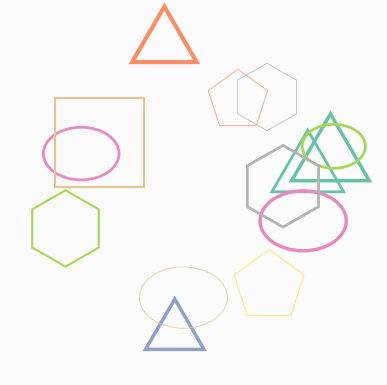[{"shape": "triangle", "thickness": 2.5, "radius": 0.58, "center": [0.853, 0.588]}, {"shape": "triangle", "thickness": 2, "radius": 0.53, "center": [0.794, 0.555]}, {"shape": "triangle", "thickness": 3, "radius": 0.48, "center": [0.424, 0.887]}, {"shape": "pentagon", "thickness": 0.5, "radius": 0.4, "center": [0.614, 0.739]}, {"shape": "triangle", "thickness": 2.5, "radius": 0.44, "center": [0.451, 0.136]}, {"shape": "oval", "thickness": 2, "radius": 0.49, "center": [0.21, 0.601]}, {"shape": "oval", "thickness": 2.5, "radius": 0.56, "center": [0.782, 0.426]}, {"shape": "hexagon", "thickness": 1.5, "radius": 0.5, "center": [0.169, 0.407]}, {"shape": "oval", "thickness": 2, "radius": 0.41, "center": [0.861, 0.62]}, {"shape": "pentagon", "thickness": 0.5, "radius": 0.47, "center": [0.694, 0.257]}, {"shape": "square", "thickness": 1.5, "radius": 0.58, "center": [0.257, 0.63]}, {"shape": "oval", "thickness": 0.5, "radius": 0.57, "center": [0.473, 0.227]}, {"shape": "hexagon", "thickness": 0.5, "radius": 0.44, "center": [0.689, 0.748]}, {"shape": "hexagon", "thickness": 2, "radius": 0.53, "center": [0.73, 0.516]}]